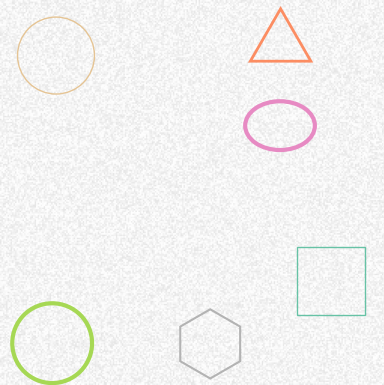[{"shape": "square", "thickness": 1, "radius": 0.44, "center": [0.86, 0.27]}, {"shape": "triangle", "thickness": 2, "radius": 0.45, "center": [0.729, 0.886]}, {"shape": "oval", "thickness": 3, "radius": 0.45, "center": [0.727, 0.674]}, {"shape": "circle", "thickness": 3, "radius": 0.52, "center": [0.135, 0.109]}, {"shape": "circle", "thickness": 1, "radius": 0.5, "center": [0.145, 0.856]}, {"shape": "hexagon", "thickness": 1.5, "radius": 0.45, "center": [0.546, 0.107]}]